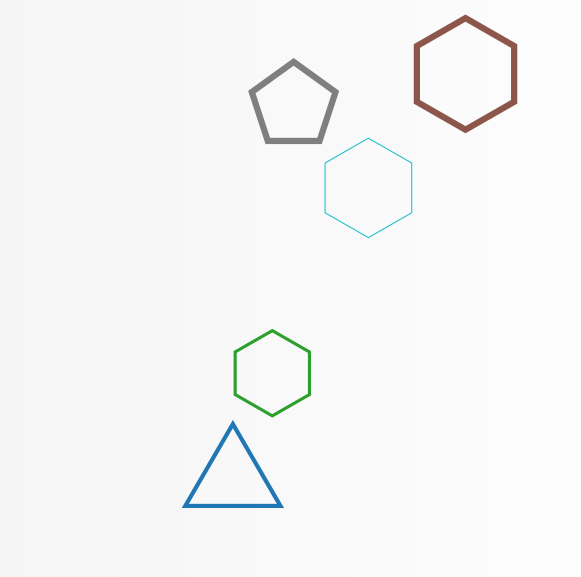[{"shape": "triangle", "thickness": 2, "radius": 0.47, "center": [0.401, 0.17]}, {"shape": "hexagon", "thickness": 1.5, "radius": 0.37, "center": [0.468, 0.353]}, {"shape": "hexagon", "thickness": 3, "radius": 0.48, "center": [0.801, 0.871]}, {"shape": "pentagon", "thickness": 3, "radius": 0.38, "center": [0.505, 0.816]}, {"shape": "hexagon", "thickness": 0.5, "radius": 0.43, "center": [0.634, 0.674]}]